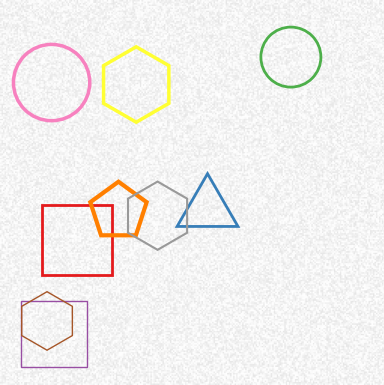[{"shape": "square", "thickness": 2, "radius": 0.45, "center": [0.199, 0.376]}, {"shape": "triangle", "thickness": 2, "radius": 0.46, "center": [0.539, 0.457]}, {"shape": "circle", "thickness": 2, "radius": 0.39, "center": [0.756, 0.852]}, {"shape": "square", "thickness": 1, "radius": 0.43, "center": [0.14, 0.132]}, {"shape": "pentagon", "thickness": 3, "radius": 0.38, "center": [0.308, 0.451]}, {"shape": "hexagon", "thickness": 2.5, "radius": 0.49, "center": [0.354, 0.781]}, {"shape": "hexagon", "thickness": 1, "radius": 0.38, "center": [0.122, 0.166]}, {"shape": "circle", "thickness": 2.5, "radius": 0.5, "center": [0.134, 0.786]}, {"shape": "hexagon", "thickness": 1.5, "radius": 0.44, "center": [0.409, 0.44]}]